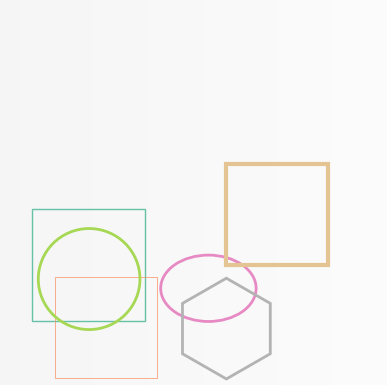[{"shape": "square", "thickness": 1, "radius": 0.72, "center": [0.229, 0.312]}, {"shape": "square", "thickness": 0.5, "radius": 0.65, "center": [0.274, 0.15]}, {"shape": "oval", "thickness": 2, "radius": 0.62, "center": [0.538, 0.251]}, {"shape": "circle", "thickness": 2, "radius": 0.66, "center": [0.23, 0.275]}, {"shape": "square", "thickness": 3, "radius": 0.66, "center": [0.716, 0.443]}, {"shape": "hexagon", "thickness": 2, "radius": 0.65, "center": [0.584, 0.147]}]